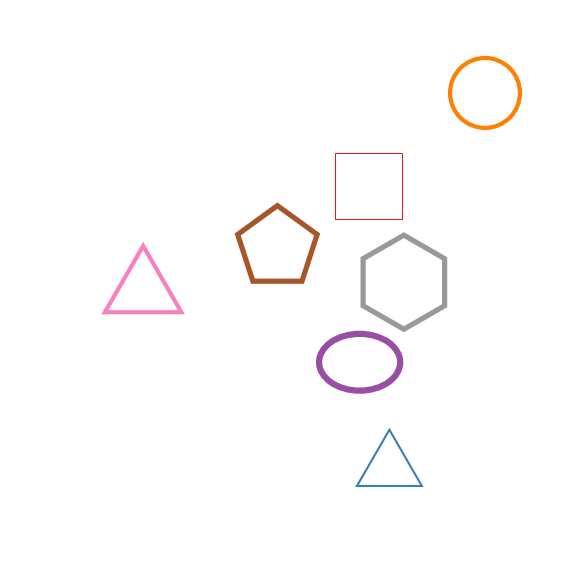[{"shape": "square", "thickness": 0.5, "radius": 0.29, "center": [0.638, 0.677]}, {"shape": "triangle", "thickness": 1, "radius": 0.32, "center": [0.674, 0.19]}, {"shape": "oval", "thickness": 3, "radius": 0.35, "center": [0.623, 0.372]}, {"shape": "circle", "thickness": 2, "radius": 0.3, "center": [0.84, 0.838]}, {"shape": "pentagon", "thickness": 2.5, "radius": 0.36, "center": [0.48, 0.571]}, {"shape": "triangle", "thickness": 2, "radius": 0.38, "center": [0.248, 0.497]}, {"shape": "hexagon", "thickness": 2.5, "radius": 0.41, "center": [0.699, 0.51]}]